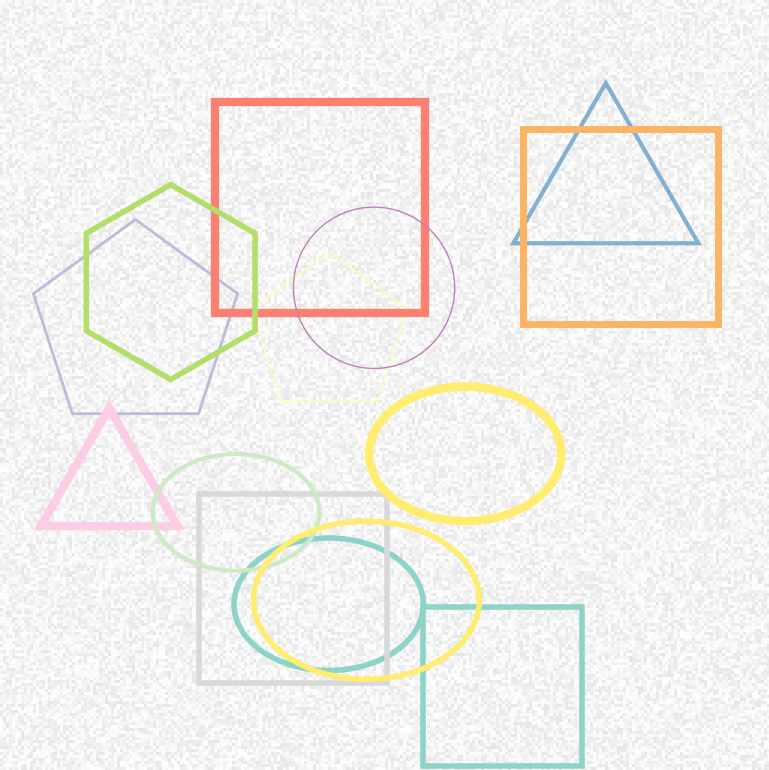[{"shape": "square", "thickness": 2, "radius": 0.52, "center": [0.652, 0.108]}, {"shape": "oval", "thickness": 2, "radius": 0.61, "center": [0.427, 0.215]}, {"shape": "pentagon", "thickness": 0.5, "radius": 0.53, "center": [0.428, 0.566]}, {"shape": "pentagon", "thickness": 1, "radius": 0.7, "center": [0.176, 0.576]}, {"shape": "square", "thickness": 3, "radius": 0.68, "center": [0.416, 0.731]}, {"shape": "triangle", "thickness": 1.5, "radius": 0.69, "center": [0.787, 0.753]}, {"shape": "square", "thickness": 2.5, "radius": 0.63, "center": [0.805, 0.706]}, {"shape": "hexagon", "thickness": 2, "radius": 0.63, "center": [0.222, 0.634]}, {"shape": "triangle", "thickness": 3, "radius": 0.51, "center": [0.142, 0.368]}, {"shape": "square", "thickness": 2, "radius": 0.61, "center": [0.38, 0.236]}, {"shape": "circle", "thickness": 0.5, "radius": 0.52, "center": [0.486, 0.626]}, {"shape": "oval", "thickness": 1.5, "radius": 0.54, "center": [0.307, 0.335]}, {"shape": "oval", "thickness": 2, "radius": 0.73, "center": [0.476, 0.221]}, {"shape": "oval", "thickness": 3, "radius": 0.62, "center": [0.604, 0.411]}]